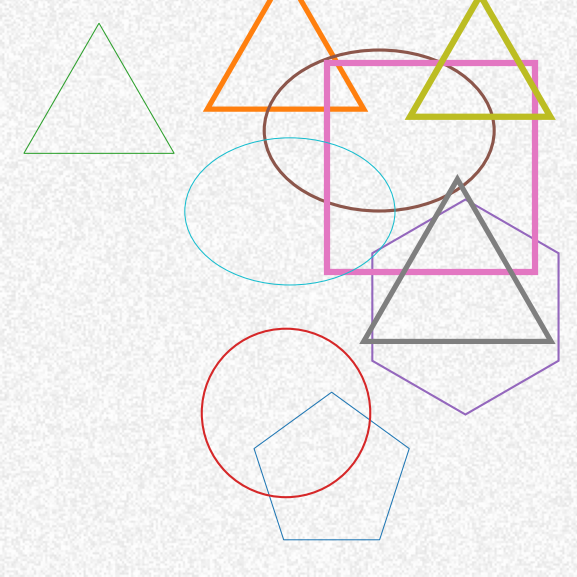[{"shape": "pentagon", "thickness": 0.5, "radius": 0.71, "center": [0.574, 0.179]}, {"shape": "triangle", "thickness": 2.5, "radius": 0.78, "center": [0.494, 0.888]}, {"shape": "triangle", "thickness": 0.5, "radius": 0.75, "center": [0.171, 0.809]}, {"shape": "circle", "thickness": 1, "radius": 0.73, "center": [0.495, 0.284]}, {"shape": "hexagon", "thickness": 1, "radius": 0.93, "center": [0.806, 0.468]}, {"shape": "oval", "thickness": 1.5, "radius": 1.0, "center": [0.657, 0.773]}, {"shape": "square", "thickness": 3, "radius": 0.9, "center": [0.747, 0.709]}, {"shape": "triangle", "thickness": 2.5, "radius": 0.94, "center": [0.792, 0.502]}, {"shape": "triangle", "thickness": 3, "radius": 0.7, "center": [0.832, 0.867]}, {"shape": "oval", "thickness": 0.5, "radius": 0.91, "center": [0.502, 0.633]}]